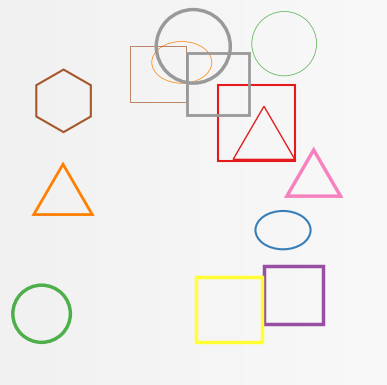[{"shape": "triangle", "thickness": 1, "radius": 0.46, "center": [0.681, 0.632]}, {"shape": "square", "thickness": 1.5, "radius": 0.49, "center": [0.662, 0.681]}, {"shape": "oval", "thickness": 1.5, "radius": 0.36, "center": [0.73, 0.402]}, {"shape": "circle", "thickness": 0.5, "radius": 0.42, "center": [0.733, 0.887]}, {"shape": "circle", "thickness": 2.5, "radius": 0.37, "center": [0.107, 0.185]}, {"shape": "square", "thickness": 2.5, "radius": 0.38, "center": [0.758, 0.234]}, {"shape": "triangle", "thickness": 2, "radius": 0.44, "center": [0.163, 0.486]}, {"shape": "oval", "thickness": 0.5, "radius": 0.39, "center": [0.469, 0.838]}, {"shape": "square", "thickness": 2.5, "radius": 0.43, "center": [0.592, 0.196]}, {"shape": "square", "thickness": 0.5, "radius": 0.36, "center": [0.408, 0.807]}, {"shape": "hexagon", "thickness": 1.5, "radius": 0.41, "center": [0.164, 0.738]}, {"shape": "triangle", "thickness": 2.5, "radius": 0.4, "center": [0.81, 0.53]}, {"shape": "circle", "thickness": 2.5, "radius": 0.48, "center": [0.499, 0.88]}, {"shape": "square", "thickness": 2, "radius": 0.4, "center": [0.562, 0.781]}]